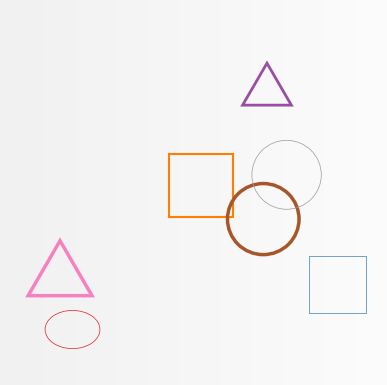[{"shape": "oval", "thickness": 0.5, "radius": 0.35, "center": [0.187, 0.144]}, {"shape": "square", "thickness": 0.5, "radius": 0.37, "center": [0.871, 0.261]}, {"shape": "triangle", "thickness": 2, "radius": 0.36, "center": [0.689, 0.763]}, {"shape": "square", "thickness": 1.5, "radius": 0.41, "center": [0.519, 0.518]}, {"shape": "circle", "thickness": 2.5, "radius": 0.46, "center": [0.679, 0.431]}, {"shape": "triangle", "thickness": 2.5, "radius": 0.48, "center": [0.155, 0.28]}, {"shape": "circle", "thickness": 0.5, "radius": 0.45, "center": [0.74, 0.546]}]